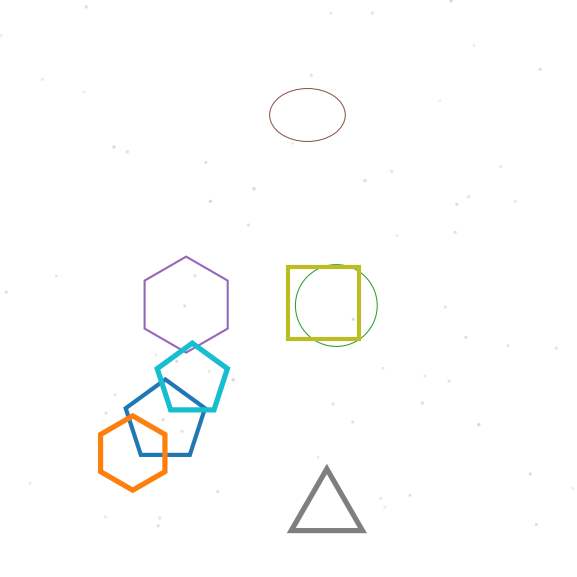[{"shape": "pentagon", "thickness": 2, "radius": 0.36, "center": [0.286, 0.27]}, {"shape": "hexagon", "thickness": 2.5, "radius": 0.32, "center": [0.23, 0.215]}, {"shape": "circle", "thickness": 0.5, "radius": 0.35, "center": [0.582, 0.47]}, {"shape": "hexagon", "thickness": 1, "radius": 0.42, "center": [0.322, 0.472]}, {"shape": "oval", "thickness": 0.5, "radius": 0.33, "center": [0.532, 0.8]}, {"shape": "triangle", "thickness": 2.5, "radius": 0.36, "center": [0.566, 0.116]}, {"shape": "square", "thickness": 2, "radius": 0.31, "center": [0.56, 0.475]}, {"shape": "pentagon", "thickness": 2.5, "radius": 0.32, "center": [0.333, 0.341]}]